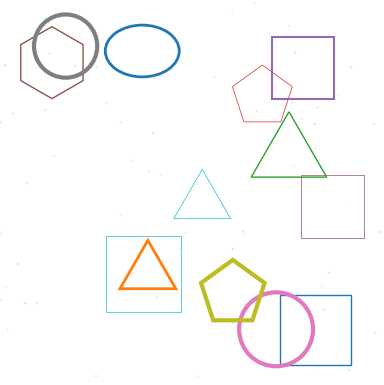[{"shape": "oval", "thickness": 2, "radius": 0.48, "center": [0.37, 0.868]}, {"shape": "square", "thickness": 1, "radius": 0.46, "center": [0.819, 0.143]}, {"shape": "triangle", "thickness": 2, "radius": 0.42, "center": [0.384, 0.292]}, {"shape": "triangle", "thickness": 1, "radius": 0.57, "center": [0.751, 0.597]}, {"shape": "pentagon", "thickness": 0.5, "radius": 0.41, "center": [0.681, 0.75]}, {"shape": "square", "thickness": 1.5, "radius": 0.4, "center": [0.787, 0.823]}, {"shape": "hexagon", "thickness": 1, "radius": 0.47, "center": [0.135, 0.837]}, {"shape": "square", "thickness": 0.5, "radius": 0.41, "center": [0.864, 0.464]}, {"shape": "circle", "thickness": 3, "radius": 0.48, "center": [0.717, 0.145]}, {"shape": "circle", "thickness": 3, "radius": 0.41, "center": [0.17, 0.88]}, {"shape": "pentagon", "thickness": 3, "radius": 0.43, "center": [0.605, 0.238]}, {"shape": "square", "thickness": 0.5, "radius": 0.49, "center": [0.374, 0.289]}, {"shape": "triangle", "thickness": 0.5, "radius": 0.43, "center": [0.525, 0.475]}]